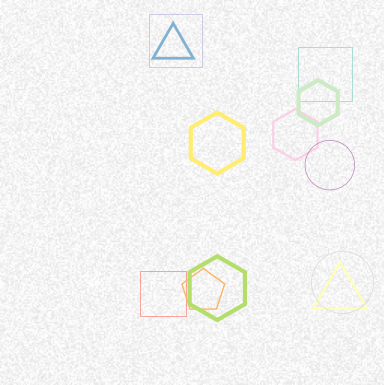[{"shape": "square", "thickness": 0.5, "radius": 0.35, "center": [0.844, 0.808]}, {"shape": "triangle", "thickness": 1.5, "radius": 0.4, "center": [0.884, 0.238]}, {"shape": "square", "thickness": 0.5, "radius": 0.34, "center": [0.455, 0.896]}, {"shape": "square", "thickness": 0.5, "radius": 0.3, "center": [0.424, 0.237]}, {"shape": "triangle", "thickness": 2, "radius": 0.3, "center": [0.45, 0.879]}, {"shape": "pentagon", "thickness": 1, "radius": 0.29, "center": [0.528, 0.244]}, {"shape": "hexagon", "thickness": 3, "radius": 0.41, "center": [0.564, 0.252]}, {"shape": "hexagon", "thickness": 1.5, "radius": 0.33, "center": [0.767, 0.65]}, {"shape": "circle", "thickness": 0.5, "radius": 0.4, "center": [0.89, 0.267]}, {"shape": "circle", "thickness": 0.5, "radius": 0.32, "center": [0.857, 0.571]}, {"shape": "hexagon", "thickness": 3, "radius": 0.29, "center": [0.826, 0.733]}, {"shape": "hexagon", "thickness": 3, "radius": 0.4, "center": [0.564, 0.628]}]